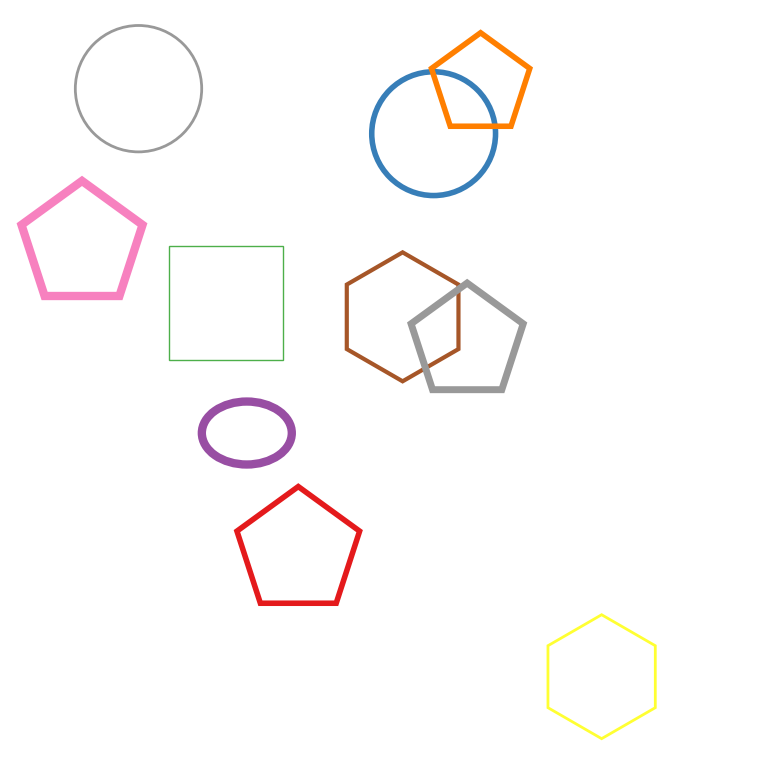[{"shape": "pentagon", "thickness": 2, "radius": 0.42, "center": [0.387, 0.284]}, {"shape": "circle", "thickness": 2, "radius": 0.4, "center": [0.563, 0.826]}, {"shape": "square", "thickness": 0.5, "radius": 0.37, "center": [0.294, 0.607]}, {"shape": "oval", "thickness": 3, "radius": 0.29, "center": [0.321, 0.438]}, {"shape": "pentagon", "thickness": 2, "radius": 0.34, "center": [0.624, 0.89]}, {"shape": "hexagon", "thickness": 1, "radius": 0.4, "center": [0.781, 0.121]}, {"shape": "hexagon", "thickness": 1.5, "radius": 0.42, "center": [0.523, 0.589]}, {"shape": "pentagon", "thickness": 3, "radius": 0.41, "center": [0.107, 0.682]}, {"shape": "pentagon", "thickness": 2.5, "radius": 0.38, "center": [0.607, 0.556]}, {"shape": "circle", "thickness": 1, "radius": 0.41, "center": [0.18, 0.885]}]